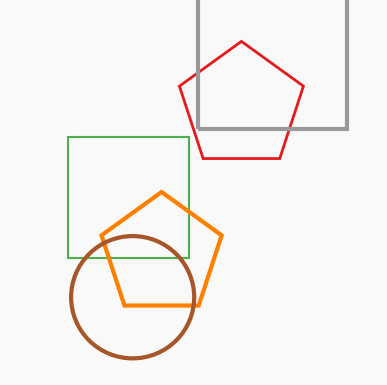[{"shape": "pentagon", "thickness": 2, "radius": 0.84, "center": [0.623, 0.724]}, {"shape": "square", "thickness": 1.5, "radius": 0.79, "center": [0.331, 0.487]}, {"shape": "pentagon", "thickness": 3, "radius": 0.82, "center": [0.417, 0.338]}, {"shape": "circle", "thickness": 3, "radius": 0.79, "center": [0.342, 0.228]}, {"shape": "square", "thickness": 3, "radius": 0.96, "center": [0.704, 0.857]}]